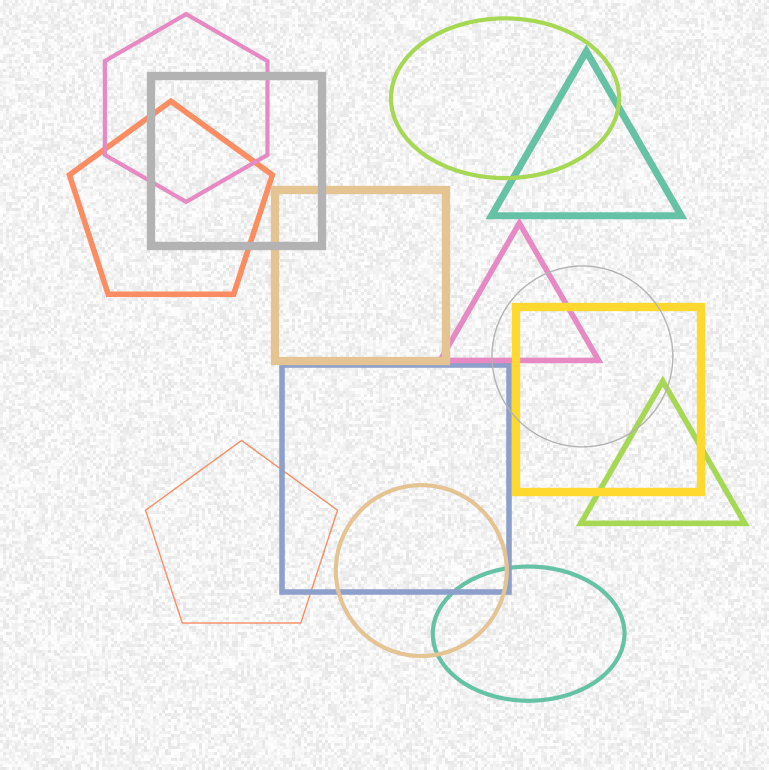[{"shape": "oval", "thickness": 1.5, "radius": 0.62, "center": [0.687, 0.177]}, {"shape": "triangle", "thickness": 2.5, "radius": 0.71, "center": [0.762, 0.791]}, {"shape": "pentagon", "thickness": 2, "radius": 0.69, "center": [0.222, 0.73]}, {"shape": "pentagon", "thickness": 0.5, "radius": 0.66, "center": [0.314, 0.297]}, {"shape": "square", "thickness": 2, "radius": 0.74, "center": [0.514, 0.379]}, {"shape": "triangle", "thickness": 2, "radius": 0.59, "center": [0.674, 0.591]}, {"shape": "hexagon", "thickness": 1.5, "radius": 0.61, "center": [0.242, 0.86]}, {"shape": "triangle", "thickness": 2, "radius": 0.62, "center": [0.861, 0.382]}, {"shape": "oval", "thickness": 1.5, "radius": 0.74, "center": [0.656, 0.872]}, {"shape": "square", "thickness": 3, "radius": 0.6, "center": [0.79, 0.481]}, {"shape": "square", "thickness": 3, "radius": 0.55, "center": [0.468, 0.642]}, {"shape": "circle", "thickness": 1.5, "radius": 0.56, "center": [0.547, 0.259]}, {"shape": "square", "thickness": 3, "radius": 0.55, "center": [0.307, 0.791]}, {"shape": "circle", "thickness": 0.5, "radius": 0.59, "center": [0.756, 0.537]}]